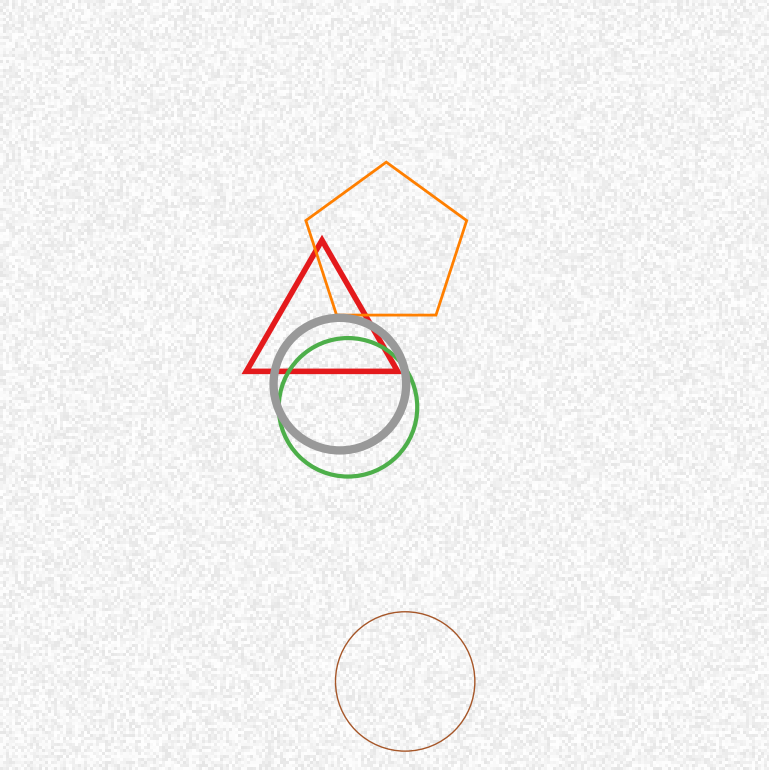[{"shape": "triangle", "thickness": 2, "radius": 0.57, "center": [0.418, 0.574]}, {"shape": "circle", "thickness": 1.5, "radius": 0.45, "center": [0.452, 0.471]}, {"shape": "pentagon", "thickness": 1, "radius": 0.55, "center": [0.502, 0.68]}, {"shape": "circle", "thickness": 0.5, "radius": 0.45, "center": [0.526, 0.115]}, {"shape": "circle", "thickness": 3, "radius": 0.43, "center": [0.441, 0.501]}]